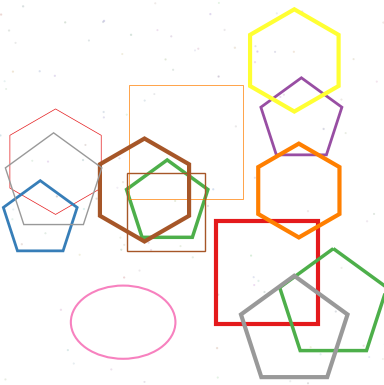[{"shape": "hexagon", "thickness": 0.5, "radius": 0.68, "center": [0.144, 0.58]}, {"shape": "square", "thickness": 3, "radius": 0.67, "center": [0.694, 0.292]}, {"shape": "pentagon", "thickness": 2, "radius": 0.5, "center": [0.105, 0.43]}, {"shape": "pentagon", "thickness": 2.5, "radius": 0.56, "center": [0.434, 0.473]}, {"shape": "pentagon", "thickness": 2.5, "radius": 0.73, "center": [0.866, 0.208]}, {"shape": "pentagon", "thickness": 2, "radius": 0.55, "center": [0.783, 0.687]}, {"shape": "hexagon", "thickness": 3, "radius": 0.61, "center": [0.776, 0.505]}, {"shape": "square", "thickness": 0.5, "radius": 0.74, "center": [0.482, 0.631]}, {"shape": "hexagon", "thickness": 3, "radius": 0.66, "center": [0.764, 0.843]}, {"shape": "hexagon", "thickness": 3, "radius": 0.67, "center": [0.375, 0.506]}, {"shape": "square", "thickness": 1, "radius": 0.51, "center": [0.43, 0.449]}, {"shape": "oval", "thickness": 1.5, "radius": 0.68, "center": [0.32, 0.163]}, {"shape": "pentagon", "thickness": 1, "radius": 0.66, "center": [0.139, 0.523]}, {"shape": "pentagon", "thickness": 3, "radius": 0.73, "center": [0.764, 0.138]}]